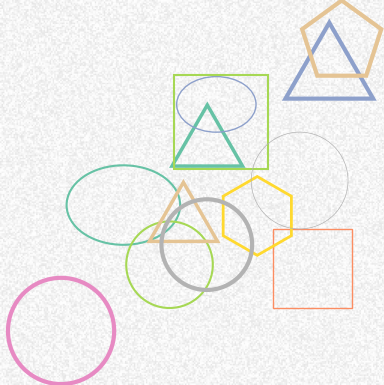[{"shape": "triangle", "thickness": 2.5, "radius": 0.53, "center": [0.538, 0.622]}, {"shape": "oval", "thickness": 1.5, "radius": 0.74, "center": [0.32, 0.467]}, {"shape": "square", "thickness": 1, "radius": 0.51, "center": [0.812, 0.303]}, {"shape": "triangle", "thickness": 3, "radius": 0.66, "center": [0.855, 0.81]}, {"shape": "oval", "thickness": 1, "radius": 0.52, "center": [0.562, 0.729]}, {"shape": "circle", "thickness": 3, "radius": 0.69, "center": [0.159, 0.14]}, {"shape": "circle", "thickness": 1.5, "radius": 0.56, "center": [0.44, 0.312]}, {"shape": "square", "thickness": 1.5, "radius": 0.61, "center": [0.574, 0.683]}, {"shape": "hexagon", "thickness": 2, "radius": 0.51, "center": [0.668, 0.439]}, {"shape": "triangle", "thickness": 2.5, "radius": 0.51, "center": [0.476, 0.424]}, {"shape": "pentagon", "thickness": 3, "radius": 0.54, "center": [0.888, 0.891]}, {"shape": "circle", "thickness": 0.5, "radius": 0.63, "center": [0.778, 0.531]}, {"shape": "circle", "thickness": 3, "radius": 0.59, "center": [0.537, 0.365]}]